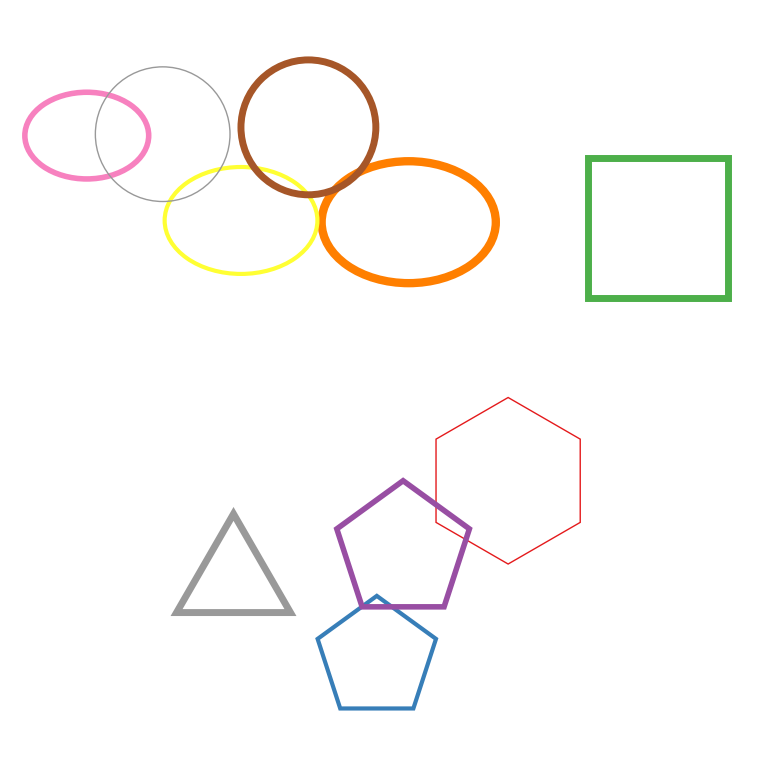[{"shape": "hexagon", "thickness": 0.5, "radius": 0.54, "center": [0.66, 0.376]}, {"shape": "pentagon", "thickness": 1.5, "radius": 0.4, "center": [0.489, 0.145]}, {"shape": "square", "thickness": 2.5, "radius": 0.45, "center": [0.855, 0.704]}, {"shape": "pentagon", "thickness": 2, "radius": 0.45, "center": [0.524, 0.285]}, {"shape": "oval", "thickness": 3, "radius": 0.57, "center": [0.531, 0.711]}, {"shape": "oval", "thickness": 1.5, "radius": 0.5, "center": [0.313, 0.714]}, {"shape": "circle", "thickness": 2.5, "radius": 0.44, "center": [0.401, 0.835]}, {"shape": "oval", "thickness": 2, "radius": 0.4, "center": [0.113, 0.824]}, {"shape": "triangle", "thickness": 2.5, "radius": 0.43, "center": [0.303, 0.247]}, {"shape": "circle", "thickness": 0.5, "radius": 0.44, "center": [0.211, 0.826]}]